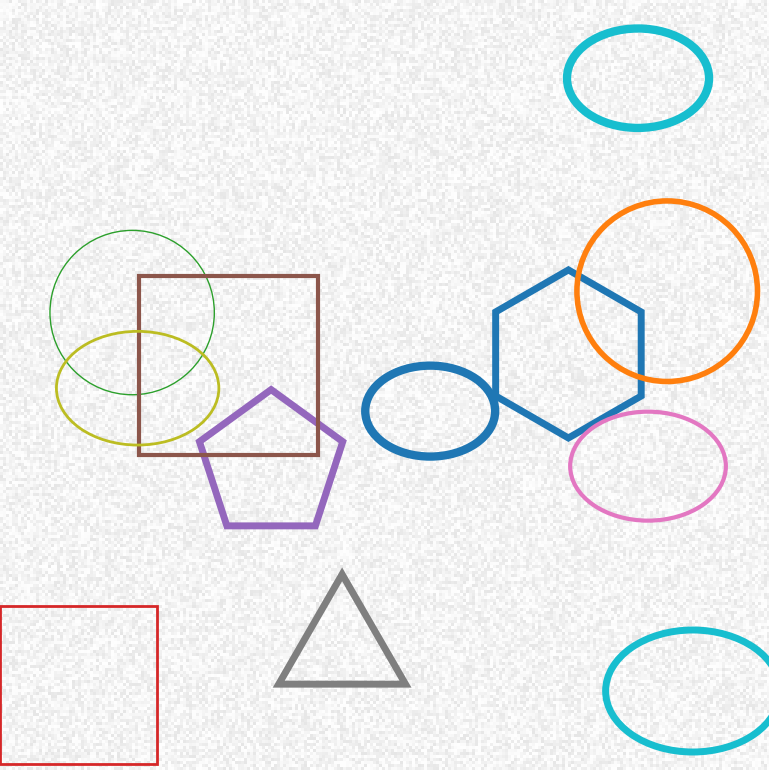[{"shape": "oval", "thickness": 3, "radius": 0.42, "center": [0.559, 0.466]}, {"shape": "hexagon", "thickness": 2.5, "radius": 0.55, "center": [0.738, 0.54]}, {"shape": "circle", "thickness": 2, "radius": 0.59, "center": [0.866, 0.622]}, {"shape": "circle", "thickness": 0.5, "radius": 0.53, "center": [0.172, 0.594]}, {"shape": "square", "thickness": 1, "radius": 0.51, "center": [0.102, 0.11]}, {"shape": "pentagon", "thickness": 2.5, "radius": 0.49, "center": [0.352, 0.396]}, {"shape": "square", "thickness": 1.5, "radius": 0.58, "center": [0.297, 0.525]}, {"shape": "oval", "thickness": 1.5, "radius": 0.51, "center": [0.842, 0.395]}, {"shape": "triangle", "thickness": 2.5, "radius": 0.48, "center": [0.444, 0.159]}, {"shape": "oval", "thickness": 1, "radius": 0.53, "center": [0.179, 0.496]}, {"shape": "oval", "thickness": 2.5, "radius": 0.57, "center": [0.9, 0.103]}, {"shape": "oval", "thickness": 3, "radius": 0.46, "center": [0.829, 0.898]}]